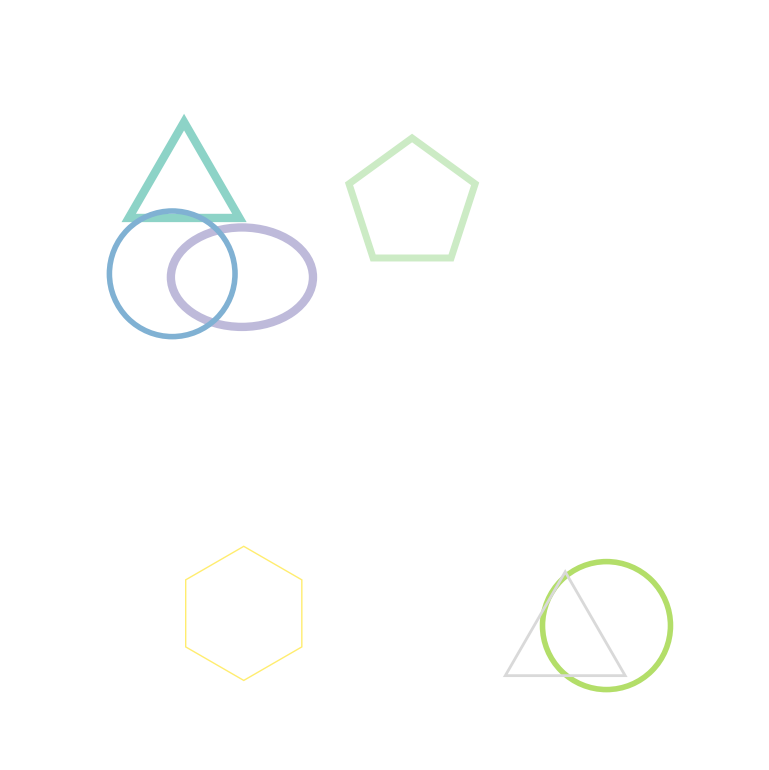[{"shape": "triangle", "thickness": 3, "radius": 0.41, "center": [0.239, 0.758]}, {"shape": "oval", "thickness": 3, "radius": 0.46, "center": [0.314, 0.64]}, {"shape": "circle", "thickness": 2, "radius": 0.41, "center": [0.224, 0.644]}, {"shape": "circle", "thickness": 2, "radius": 0.42, "center": [0.788, 0.188]}, {"shape": "triangle", "thickness": 1, "radius": 0.45, "center": [0.734, 0.167]}, {"shape": "pentagon", "thickness": 2.5, "radius": 0.43, "center": [0.535, 0.735]}, {"shape": "hexagon", "thickness": 0.5, "radius": 0.44, "center": [0.317, 0.203]}]